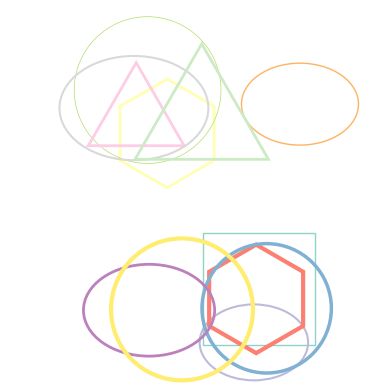[{"shape": "square", "thickness": 1, "radius": 0.73, "center": [0.674, 0.25]}, {"shape": "hexagon", "thickness": 2, "radius": 0.7, "center": [0.434, 0.654]}, {"shape": "oval", "thickness": 1.5, "radius": 0.7, "center": [0.659, 0.111]}, {"shape": "hexagon", "thickness": 3, "radius": 0.7, "center": [0.665, 0.224]}, {"shape": "circle", "thickness": 2.5, "radius": 0.84, "center": [0.693, 0.199]}, {"shape": "oval", "thickness": 1, "radius": 0.76, "center": [0.779, 0.73]}, {"shape": "circle", "thickness": 0.5, "radius": 0.95, "center": [0.383, 0.766]}, {"shape": "triangle", "thickness": 2, "radius": 0.72, "center": [0.354, 0.693]}, {"shape": "oval", "thickness": 1.5, "radius": 0.97, "center": [0.348, 0.719]}, {"shape": "oval", "thickness": 2, "radius": 0.85, "center": [0.387, 0.194]}, {"shape": "triangle", "thickness": 2, "radius": 1.0, "center": [0.524, 0.686]}, {"shape": "circle", "thickness": 3, "radius": 0.92, "center": [0.473, 0.196]}]